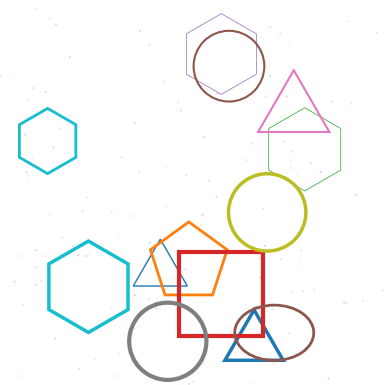[{"shape": "triangle", "thickness": 1, "radius": 0.41, "center": [0.416, 0.298]}, {"shape": "triangle", "thickness": 2.5, "radius": 0.44, "center": [0.66, 0.108]}, {"shape": "pentagon", "thickness": 2, "radius": 0.52, "center": [0.49, 0.319]}, {"shape": "hexagon", "thickness": 0.5, "radius": 0.54, "center": [0.792, 0.612]}, {"shape": "square", "thickness": 3, "radius": 0.54, "center": [0.574, 0.236]}, {"shape": "hexagon", "thickness": 0.5, "radius": 0.52, "center": [0.575, 0.86]}, {"shape": "circle", "thickness": 1.5, "radius": 0.46, "center": [0.595, 0.828]}, {"shape": "oval", "thickness": 2, "radius": 0.51, "center": [0.712, 0.136]}, {"shape": "triangle", "thickness": 1.5, "radius": 0.53, "center": [0.763, 0.711]}, {"shape": "circle", "thickness": 3, "radius": 0.5, "center": [0.436, 0.114]}, {"shape": "circle", "thickness": 2.5, "radius": 0.5, "center": [0.694, 0.448]}, {"shape": "hexagon", "thickness": 2, "radius": 0.42, "center": [0.124, 0.634]}, {"shape": "hexagon", "thickness": 2.5, "radius": 0.59, "center": [0.23, 0.255]}]